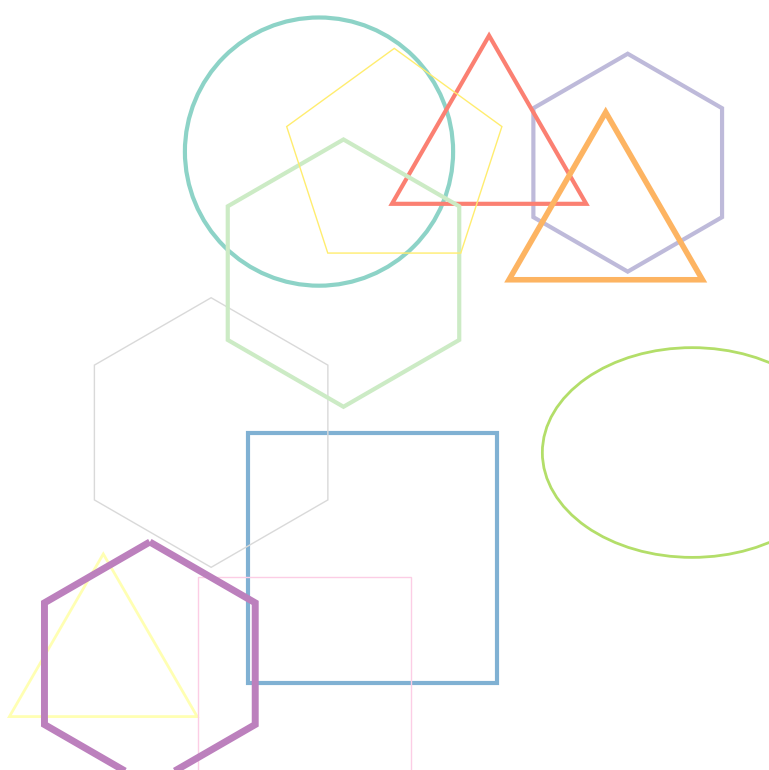[{"shape": "circle", "thickness": 1.5, "radius": 0.87, "center": [0.414, 0.803]}, {"shape": "triangle", "thickness": 1, "radius": 0.7, "center": [0.134, 0.14]}, {"shape": "hexagon", "thickness": 1.5, "radius": 0.71, "center": [0.815, 0.789]}, {"shape": "triangle", "thickness": 1.5, "radius": 0.73, "center": [0.635, 0.808]}, {"shape": "square", "thickness": 1.5, "radius": 0.81, "center": [0.484, 0.275]}, {"shape": "triangle", "thickness": 2, "radius": 0.73, "center": [0.787, 0.709]}, {"shape": "oval", "thickness": 1, "radius": 0.97, "center": [0.899, 0.412]}, {"shape": "square", "thickness": 0.5, "radius": 0.69, "center": [0.396, 0.113]}, {"shape": "hexagon", "thickness": 0.5, "radius": 0.88, "center": [0.274, 0.438]}, {"shape": "hexagon", "thickness": 2.5, "radius": 0.79, "center": [0.195, 0.138]}, {"shape": "hexagon", "thickness": 1.5, "radius": 0.87, "center": [0.446, 0.645]}, {"shape": "pentagon", "thickness": 0.5, "radius": 0.73, "center": [0.512, 0.79]}]